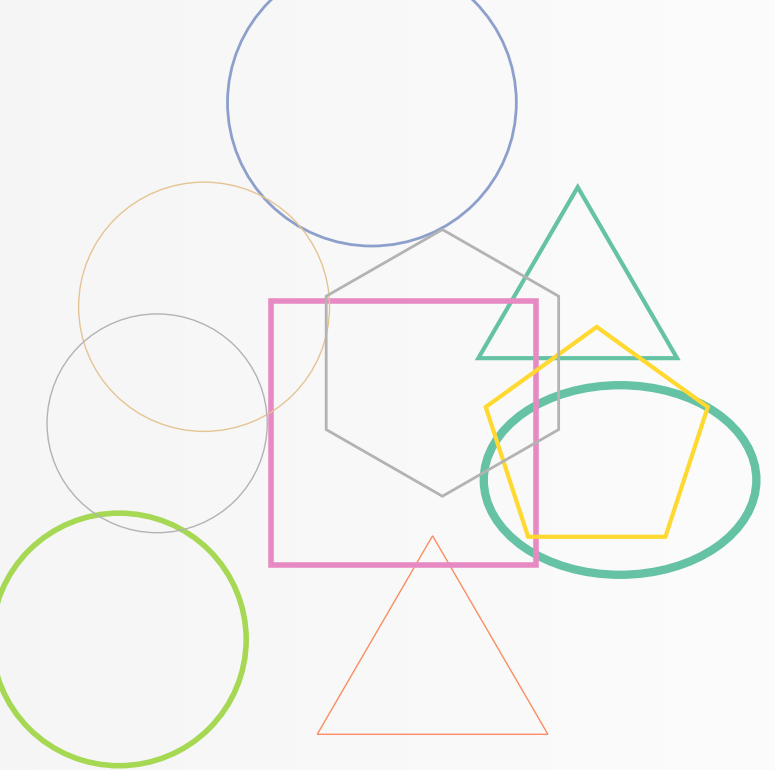[{"shape": "triangle", "thickness": 1.5, "radius": 0.74, "center": [0.745, 0.609]}, {"shape": "oval", "thickness": 3, "radius": 0.88, "center": [0.8, 0.377]}, {"shape": "triangle", "thickness": 0.5, "radius": 0.86, "center": [0.558, 0.132]}, {"shape": "circle", "thickness": 1, "radius": 0.93, "center": [0.48, 0.867]}, {"shape": "square", "thickness": 2, "radius": 0.86, "center": [0.521, 0.438]}, {"shape": "circle", "thickness": 2, "radius": 0.82, "center": [0.154, 0.17]}, {"shape": "pentagon", "thickness": 1.5, "radius": 0.75, "center": [0.77, 0.425]}, {"shape": "circle", "thickness": 0.5, "radius": 0.81, "center": [0.263, 0.602]}, {"shape": "circle", "thickness": 0.5, "radius": 0.71, "center": [0.203, 0.45]}, {"shape": "hexagon", "thickness": 1, "radius": 0.87, "center": [0.571, 0.529]}]